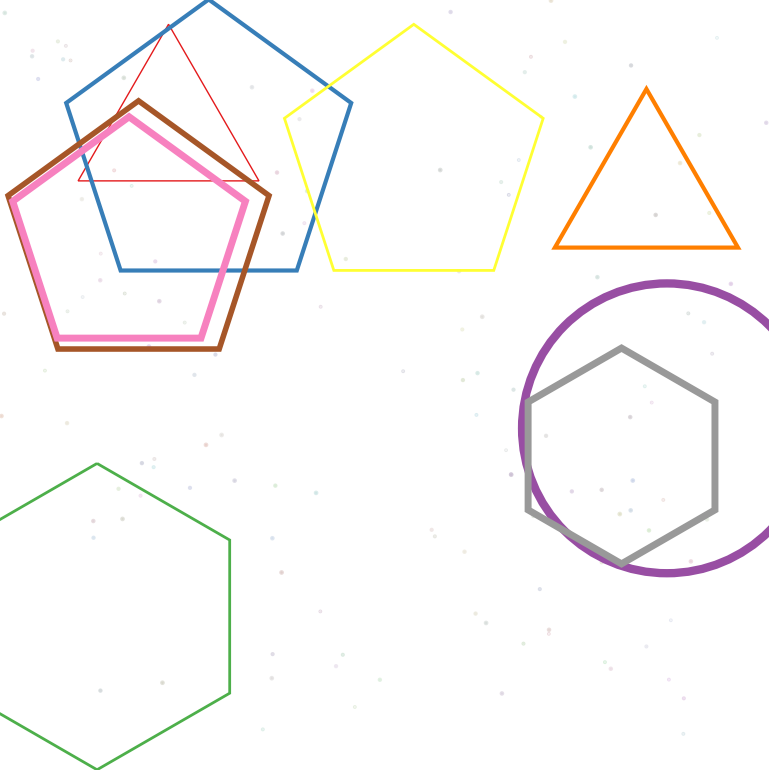[{"shape": "triangle", "thickness": 0.5, "radius": 0.68, "center": [0.219, 0.833]}, {"shape": "pentagon", "thickness": 1.5, "radius": 0.97, "center": [0.271, 0.806]}, {"shape": "hexagon", "thickness": 1, "radius": 0.99, "center": [0.126, 0.199]}, {"shape": "circle", "thickness": 3, "radius": 0.94, "center": [0.866, 0.444]}, {"shape": "triangle", "thickness": 1.5, "radius": 0.69, "center": [0.84, 0.747]}, {"shape": "pentagon", "thickness": 1, "radius": 0.88, "center": [0.537, 0.792]}, {"shape": "pentagon", "thickness": 2, "radius": 0.89, "center": [0.18, 0.691]}, {"shape": "pentagon", "thickness": 2.5, "radius": 0.79, "center": [0.168, 0.689]}, {"shape": "hexagon", "thickness": 2.5, "radius": 0.7, "center": [0.807, 0.408]}]